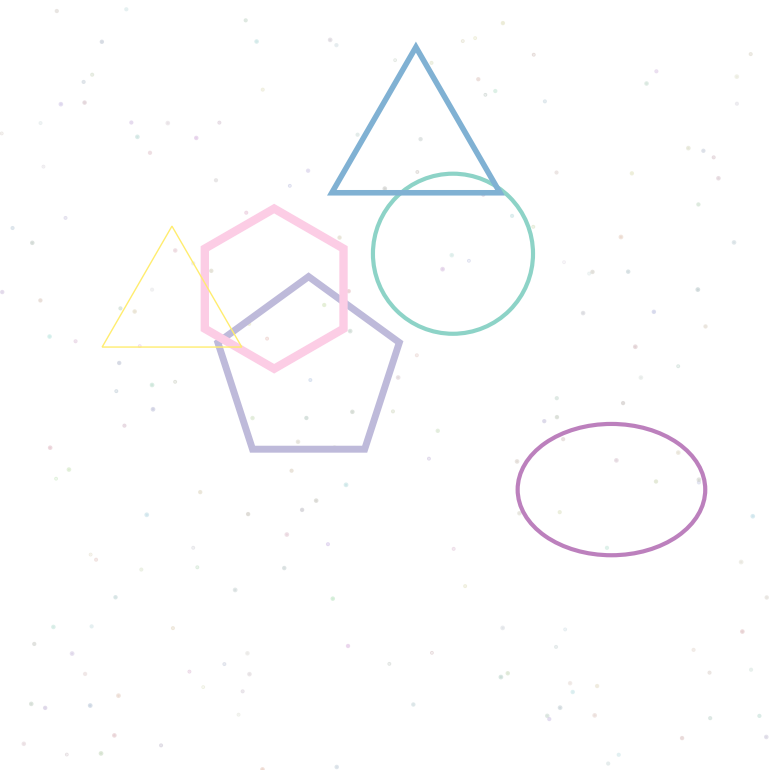[{"shape": "circle", "thickness": 1.5, "radius": 0.52, "center": [0.588, 0.67]}, {"shape": "pentagon", "thickness": 2.5, "radius": 0.62, "center": [0.401, 0.517]}, {"shape": "triangle", "thickness": 2, "radius": 0.63, "center": [0.54, 0.813]}, {"shape": "hexagon", "thickness": 3, "radius": 0.52, "center": [0.356, 0.625]}, {"shape": "oval", "thickness": 1.5, "radius": 0.61, "center": [0.794, 0.364]}, {"shape": "triangle", "thickness": 0.5, "radius": 0.52, "center": [0.223, 0.602]}]